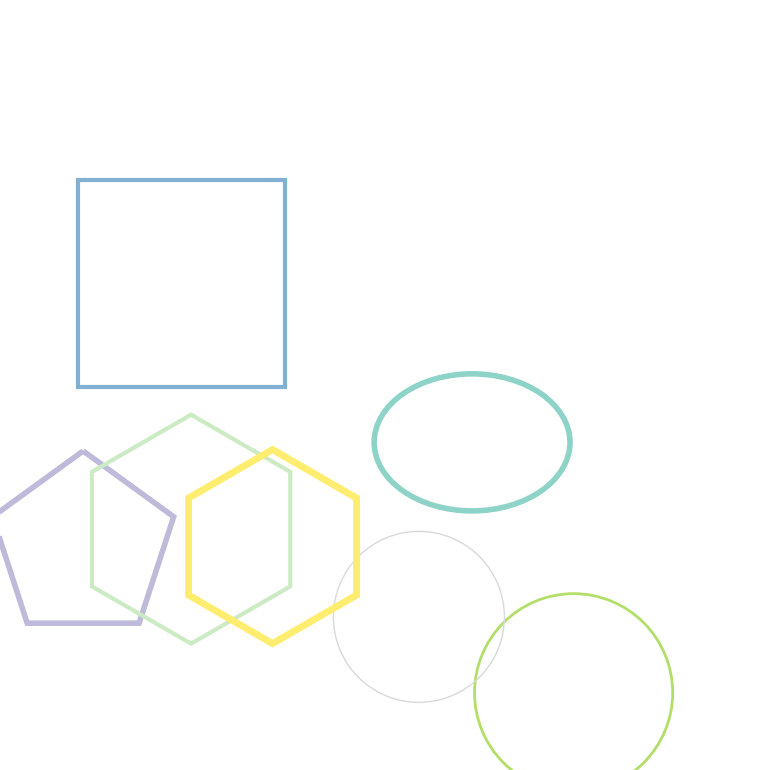[{"shape": "oval", "thickness": 2, "radius": 0.64, "center": [0.613, 0.425]}, {"shape": "pentagon", "thickness": 2, "radius": 0.62, "center": [0.108, 0.291]}, {"shape": "square", "thickness": 1.5, "radius": 0.67, "center": [0.236, 0.632]}, {"shape": "circle", "thickness": 1, "radius": 0.64, "center": [0.745, 0.1]}, {"shape": "circle", "thickness": 0.5, "radius": 0.56, "center": [0.544, 0.199]}, {"shape": "hexagon", "thickness": 1.5, "radius": 0.74, "center": [0.248, 0.313]}, {"shape": "hexagon", "thickness": 2.5, "radius": 0.63, "center": [0.354, 0.29]}]